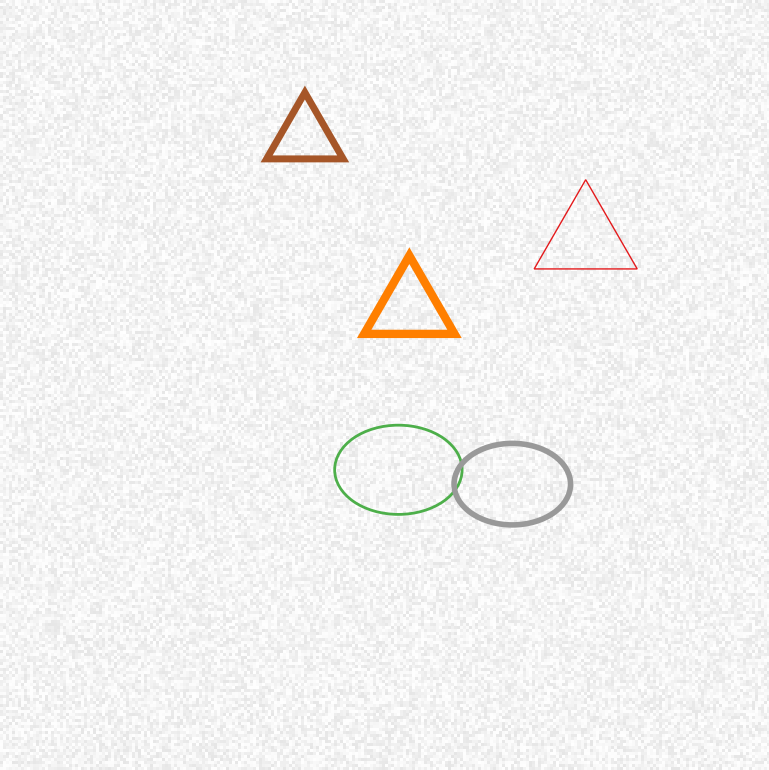[{"shape": "triangle", "thickness": 0.5, "radius": 0.39, "center": [0.761, 0.689]}, {"shape": "oval", "thickness": 1, "radius": 0.41, "center": [0.517, 0.39]}, {"shape": "triangle", "thickness": 3, "radius": 0.34, "center": [0.532, 0.6]}, {"shape": "triangle", "thickness": 2.5, "radius": 0.29, "center": [0.396, 0.822]}, {"shape": "oval", "thickness": 2, "radius": 0.38, "center": [0.665, 0.371]}]